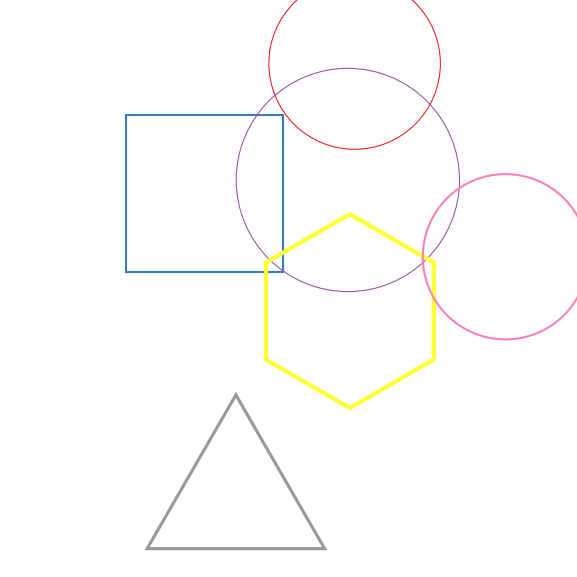[{"shape": "circle", "thickness": 0.5, "radius": 0.74, "center": [0.614, 0.889]}, {"shape": "square", "thickness": 1, "radius": 0.68, "center": [0.354, 0.664]}, {"shape": "circle", "thickness": 0.5, "radius": 0.97, "center": [0.602, 0.687]}, {"shape": "hexagon", "thickness": 2, "radius": 0.84, "center": [0.606, 0.461]}, {"shape": "circle", "thickness": 1, "radius": 0.72, "center": [0.875, 0.555]}, {"shape": "triangle", "thickness": 1.5, "radius": 0.89, "center": [0.408, 0.138]}]